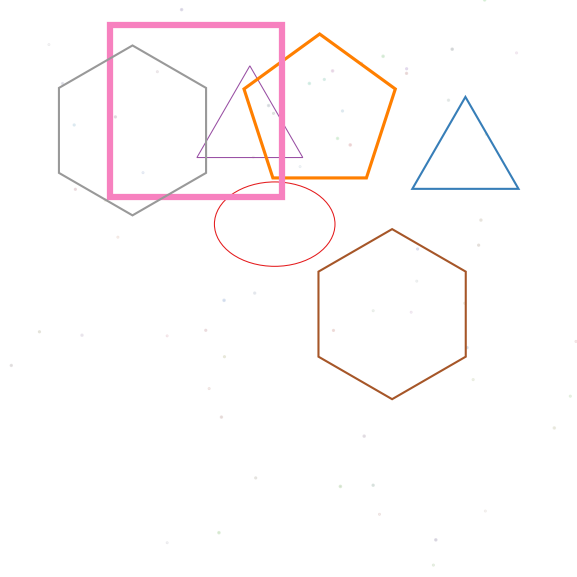[{"shape": "oval", "thickness": 0.5, "radius": 0.52, "center": [0.476, 0.611]}, {"shape": "triangle", "thickness": 1, "radius": 0.53, "center": [0.806, 0.725]}, {"shape": "triangle", "thickness": 0.5, "radius": 0.53, "center": [0.433, 0.779]}, {"shape": "pentagon", "thickness": 1.5, "radius": 0.69, "center": [0.554, 0.802]}, {"shape": "hexagon", "thickness": 1, "radius": 0.74, "center": [0.679, 0.455]}, {"shape": "square", "thickness": 3, "radius": 0.75, "center": [0.339, 0.807]}, {"shape": "hexagon", "thickness": 1, "radius": 0.74, "center": [0.229, 0.773]}]